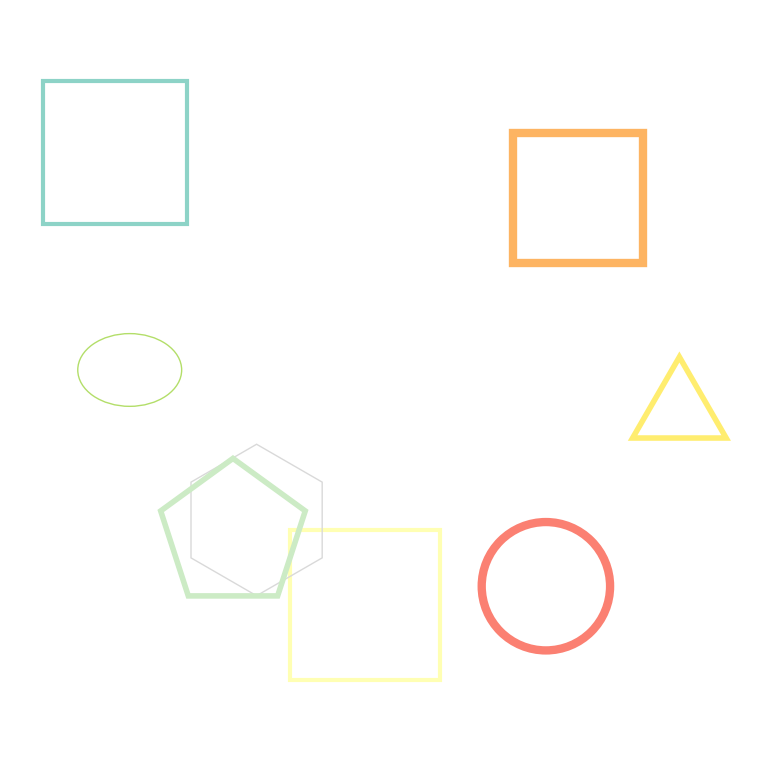[{"shape": "square", "thickness": 1.5, "radius": 0.46, "center": [0.149, 0.802]}, {"shape": "square", "thickness": 1.5, "radius": 0.49, "center": [0.474, 0.214]}, {"shape": "circle", "thickness": 3, "radius": 0.42, "center": [0.709, 0.239]}, {"shape": "square", "thickness": 3, "radius": 0.42, "center": [0.75, 0.743]}, {"shape": "oval", "thickness": 0.5, "radius": 0.34, "center": [0.168, 0.52]}, {"shape": "hexagon", "thickness": 0.5, "radius": 0.49, "center": [0.333, 0.325]}, {"shape": "pentagon", "thickness": 2, "radius": 0.49, "center": [0.303, 0.306]}, {"shape": "triangle", "thickness": 2, "radius": 0.35, "center": [0.882, 0.466]}]